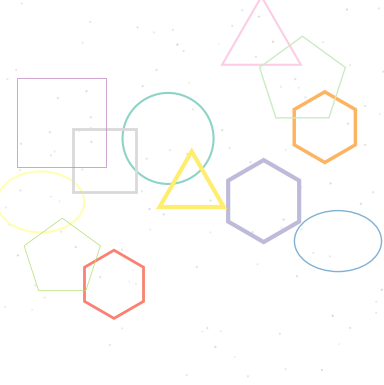[{"shape": "circle", "thickness": 1.5, "radius": 0.59, "center": [0.437, 0.64]}, {"shape": "oval", "thickness": 1.5, "radius": 0.57, "center": [0.106, 0.476]}, {"shape": "hexagon", "thickness": 3, "radius": 0.53, "center": [0.685, 0.478]}, {"shape": "hexagon", "thickness": 2, "radius": 0.44, "center": [0.296, 0.262]}, {"shape": "oval", "thickness": 1, "radius": 0.57, "center": [0.878, 0.374]}, {"shape": "hexagon", "thickness": 2.5, "radius": 0.46, "center": [0.844, 0.67]}, {"shape": "pentagon", "thickness": 0.5, "radius": 0.52, "center": [0.162, 0.329]}, {"shape": "triangle", "thickness": 1.5, "radius": 0.59, "center": [0.679, 0.891]}, {"shape": "square", "thickness": 2, "radius": 0.41, "center": [0.271, 0.583]}, {"shape": "square", "thickness": 0.5, "radius": 0.58, "center": [0.16, 0.682]}, {"shape": "pentagon", "thickness": 1, "radius": 0.59, "center": [0.786, 0.789]}, {"shape": "triangle", "thickness": 3, "radius": 0.48, "center": [0.498, 0.51]}]